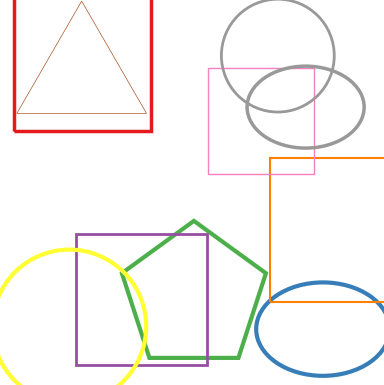[{"shape": "square", "thickness": 2.5, "radius": 0.89, "center": [0.214, 0.839]}, {"shape": "oval", "thickness": 3, "radius": 0.87, "center": [0.839, 0.145]}, {"shape": "pentagon", "thickness": 3, "radius": 0.98, "center": [0.504, 0.23]}, {"shape": "square", "thickness": 2, "radius": 0.85, "center": [0.367, 0.222]}, {"shape": "square", "thickness": 1.5, "radius": 0.94, "center": [0.889, 0.403]}, {"shape": "circle", "thickness": 3, "radius": 1.0, "center": [0.18, 0.152]}, {"shape": "triangle", "thickness": 0.5, "radius": 0.97, "center": [0.212, 0.803]}, {"shape": "square", "thickness": 1, "radius": 0.69, "center": [0.679, 0.685]}, {"shape": "oval", "thickness": 2.5, "radius": 0.76, "center": [0.794, 0.722]}, {"shape": "circle", "thickness": 2, "radius": 0.73, "center": [0.722, 0.856]}]